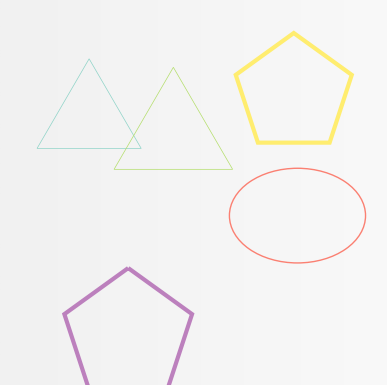[{"shape": "triangle", "thickness": 0.5, "radius": 0.78, "center": [0.23, 0.692]}, {"shape": "oval", "thickness": 1, "radius": 0.88, "center": [0.768, 0.44]}, {"shape": "triangle", "thickness": 0.5, "radius": 0.88, "center": [0.447, 0.649]}, {"shape": "pentagon", "thickness": 3, "radius": 0.87, "center": [0.331, 0.131]}, {"shape": "pentagon", "thickness": 3, "radius": 0.79, "center": [0.758, 0.757]}]